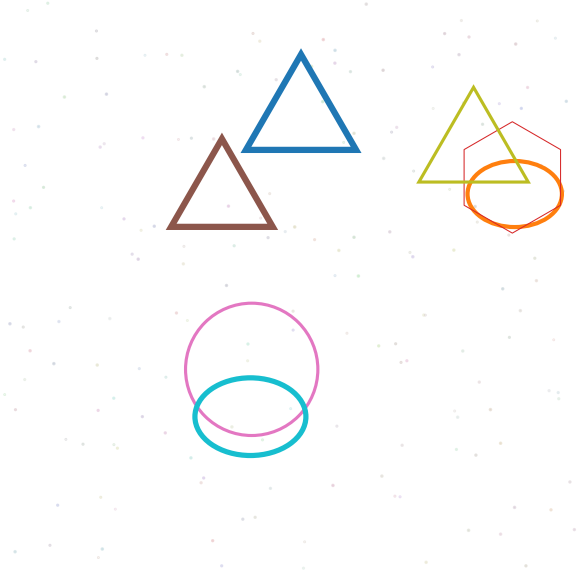[{"shape": "triangle", "thickness": 3, "radius": 0.55, "center": [0.521, 0.795]}, {"shape": "oval", "thickness": 2, "radius": 0.41, "center": [0.891, 0.663]}, {"shape": "hexagon", "thickness": 0.5, "radius": 0.48, "center": [0.887, 0.692]}, {"shape": "triangle", "thickness": 3, "radius": 0.51, "center": [0.384, 0.657]}, {"shape": "circle", "thickness": 1.5, "radius": 0.57, "center": [0.436, 0.36]}, {"shape": "triangle", "thickness": 1.5, "radius": 0.55, "center": [0.82, 0.739]}, {"shape": "oval", "thickness": 2.5, "radius": 0.48, "center": [0.434, 0.278]}]